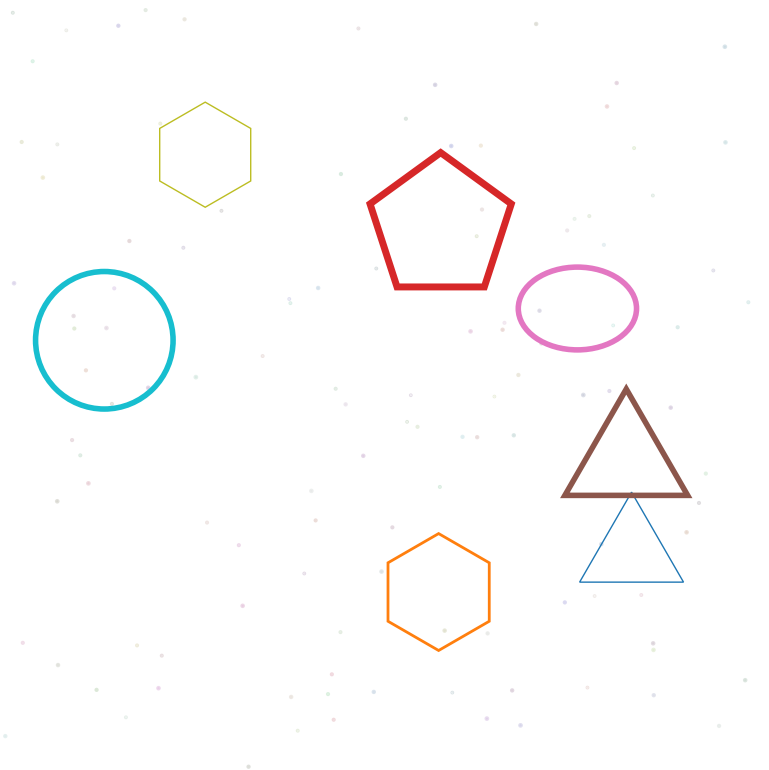[{"shape": "triangle", "thickness": 0.5, "radius": 0.39, "center": [0.82, 0.283]}, {"shape": "hexagon", "thickness": 1, "radius": 0.38, "center": [0.57, 0.231]}, {"shape": "pentagon", "thickness": 2.5, "radius": 0.48, "center": [0.572, 0.705]}, {"shape": "triangle", "thickness": 2, "radius": 0.46, "center": [0.813, 0.403]}, {"shape": "oval", "thickness": 2, "radius": 0.38, "center": [0.75, 0.599]}, {"shape": "hexagon", "thickness": 0.5, "radius": 0.34, "center": [0.267, 0.799]}, {"shape": "circle", "thickness": 2, "radius": 0.45, "center": [0.135, 0.558]}]